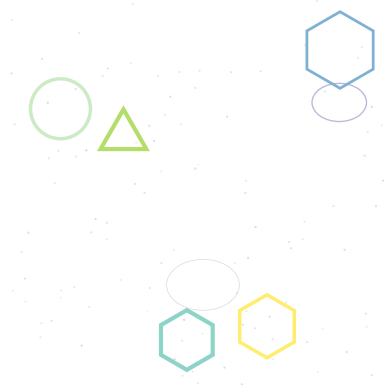[{"shape": "hexagon", "thickness": 3, "radius": 0.39, "center": [0.485, 0.117]}, {"shape": "oval", "thickness": 1, "radius": 0.35, "center": [0.881, 0.734]}, {"shape": "hexagon", "thickness": 2, "radius": 0.5, "center": [0.883, 0.87]}, {"shape": "triangle", "thickness": 3, "radius": 0.34, "center": [0.321, 0.647]}, {"shape": "oval", "thickness": 0.5, "radius": 0.47, "center": [0.527, 0.26]}, {"shape": "circle", "thickness": 2.5, "radius": 0.39, "center": [0.157, 0.717]}, {"shape": "hexagon", "thickness": 2.5, "radius": 0.41, "center": [0.694, 0.153]}]